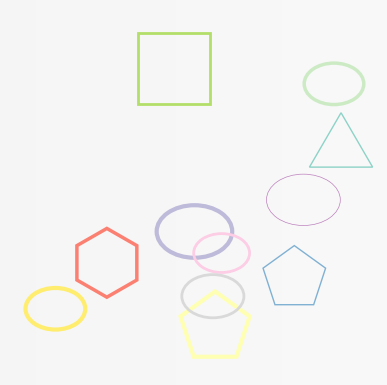[{"shape": "triangle", "thickness": 1, "radius": 0.47, "center": [0.88, 0.613]}, {"shape": "pentagon", "thickness": 3, "radius": 0.47, "center": [0.555, 0.149]}, {"shape": "oval", "thickness": 3, "radius": 0.49, "center": [0.502, 0.399]}, {"shape": "hexagon", "thickness": 2.5, "radius": 0.45, "center": [0.276, 0.317]}, {"shape": "pentagon", "thickness": 1, "radius": 0.42, "center": [0.76, 0.277]}, {"shape": "square", "thickness": 2, "radius": 0.46, "center": [0.449, 0.822]}, {"shape": "oval", "thickness": 2, "radius": 0.36, "center": [0.572, 0.343]}, {"shape": "oval", "thickness": 2, "radius": 0.4, "center": [0.549, 0.231]}, {"shape": "oval", "thickness": 0.5, "radius": 0.48, "center": [0.783, 0.481]}, {"shape": "oval", "thickness": 2.5, "radius": 0.38, "center": [0.862, 0.782]}, {"shape": "oval", "thickness": 3, "radius": 0.39, "center": [0.143, 0.198]}]